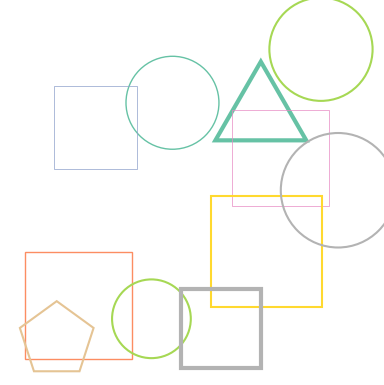[{"shape": "triangle", "thickness": 3, "radius": 0.68, "center": [0.677, 0.704]}, {"shape": "circle", "thickness": 1, "radius": 0.6, "center": [0.448, 0.733]}, {"shape": "square", "thickness": 1, "radius": 0.69, "center": [0.203, 0.206]}, {"shape": "square", "thickness": 0.5, "radius": 0.54, "center": [0.249, 0.669]}, {"shape": "square", "thickness": 0.5, "radius": 0.62, "center": [0.728, 0.59]}, {"shape": "circle", "thickness": 1.5, "radius": 0.67, "center": [0.834, 0.872]}, {"shape": "circle", "thickness": 1.5, "radius": 0.51, "center": [0.393, 0.172]}, {"shape": "square", "thickness": 1.5, "radius": 0.72, "center": [0.693, 0.346]}, {"shape": "pentagon", "thickness": 1.5, "radius": 0.5, "center": [0.147, 0.117]}, {"shape": "square", "thickness": 3, "radius": 0.51, "center": [0.574, 0.148]}, {"shape": "circle", "thickness": 1.5, "radius": 0.74, "center": [0.878, 0.506]}]